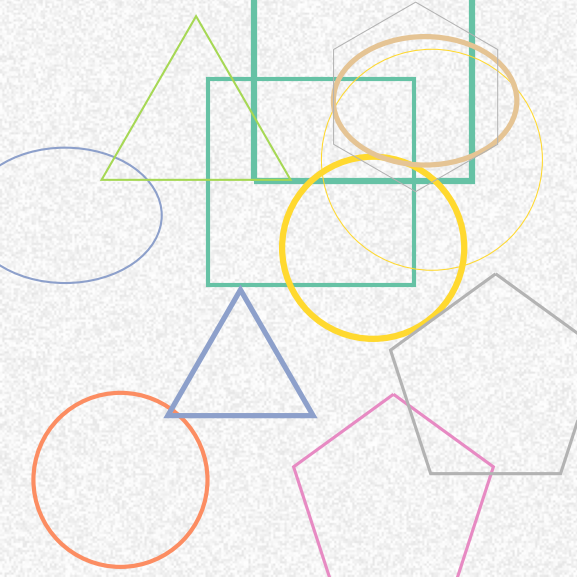[{"shape": "square", "thickness": 3, "radius": 0.94, "center": [0.629, 0.874]}, {"shape": "square", "thickness": 2, "radius": 0.89, "center": [0.539, 0.684]}, {"shape": "circle", "thickness": 2, "radius": 0.75, "center": [0.209, 0.168]}, {"shape": "triangle", "thickness": 2.5, "radius": 0.73, "center": [0.416, 0.352]}, {"shape": "oval", "thickness": 1, "radius": 0.84, "center": [0.113, 0.626]}, {"shape": "pentagon", "thickness": 1.5, "radius": 0.91, "center": [0.681, 0.135]}, {"shape": "triangle", "thickness": 1, "radius": 0.94, "center": [0.34, 0.782]}, {"shape": "circle", "thickness": 0.5, "radius": 0.96, "center": [0.748, 0.722]}, {"shape": "circle", "thickness": 3, "radius": 0.79, "center": [0.646, 0.57]}, {"shape": "oval", "thickness": 2.5, "radius": 0.79, "center": [0.736, 0.825]}, {"shape": "pentagon", "thickness": 1.5, "radius": 0.96, "center": [0.858, 0.334]}, {"shape": "hexagon", "thickness": 0.5, "radius": 0.82, "center": [0.72, 0.831]}]